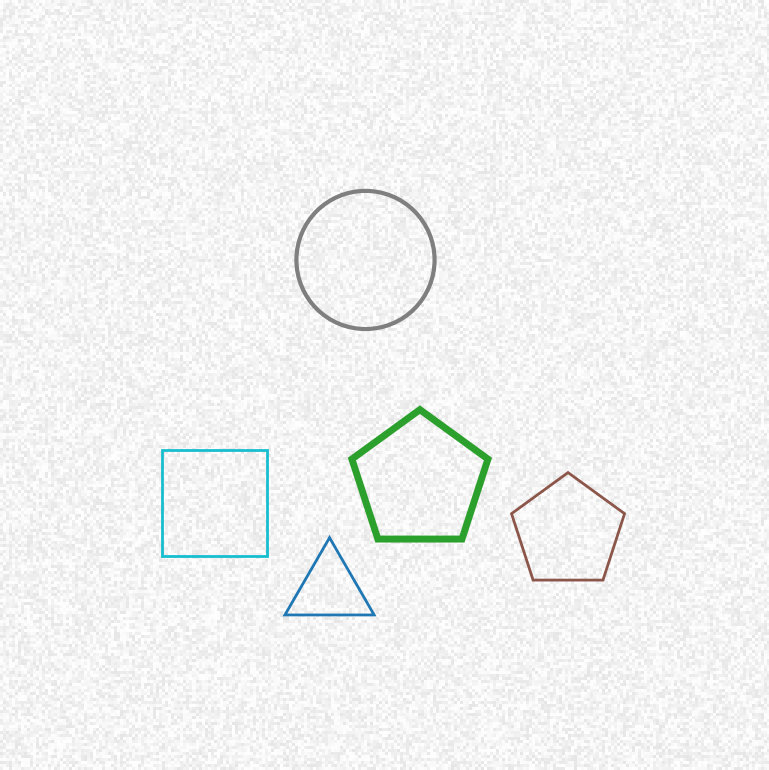[{"shape": "triangle", "thickness": 1, "radius": 0.33, "center": [0.428, 0.235]}, {"shape": "pentagon", "thickness": 2.5, "radius": 0.46, "center": [0.545, 0.375]}, {"shape": "pentagon", "thickness": 1, "radius": 0.39, "center": [0.738, 0.309]}, {"shape": "circle", "thickness": 1.5, "radius": 0.45, "center": [0.475, 0.662]}, {"shape": "square", "thickness": 1, "radius": 0.34, "center": [0.279, 0.347]}]